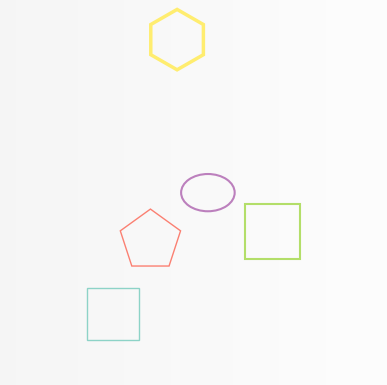[{"shape": "square", "thickness": 1, "radius": 0.34, "center": [0.291, 0.184]}, {"shape": "pentagon", "thickness": 1, "radius": 0.41, "center": [0.388, 0.375]}, {"shape": "square", "thickness": 1.5, "radius": 0.35, "center": [0.704, 0.398]}, {"shape": "oval", "thickness": 1.5, "radius": 0.35, "center": [0.537, 0.5]}, {"shape": "hexagon", "thickness": 2.5, "radius": 0.39, "center": [0.457, 0.897]}]